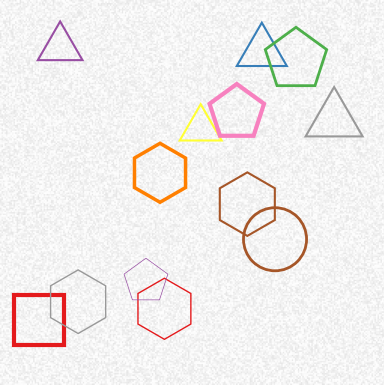[{"shape": "hexagon", "thickness": 1, "radius": 0.4, "center": [0.427, 0.198]}, {"shape": "square", "thickness": 3, "radius": 0.32, "center": [0.102, 0.169]}, {"shape": "triangle", "thickness": 1.5, "radius": 0.38, "center": [0.68, 0.866]}, {"shape": "pentagon", "thickness": 2, "radius": 0.42, "center": [0.769, 0.845]}, {"shape": "pentagon", "thickness": 0.5, "radius": 0.3, "center": [0.379, 0.27]}, {"shape": "triangle", "thickness": 1.5, "radius": 0.33, "center": [0.156, 0.877]}, {"shape": "hexagon", "thickness": 2.5, "radius": 0.38, "center": [0.416, 0.551]}, {"shape": "triangle", "thickness": 1.5, "radius": 0.31, "center": [0.521, 0.667]}, {"shape": "hexagon", "thickness": 1.5, "radius": 0.41, "center": [0.642, 0.47]}, {"shape": "circle", "thickness": 2, "radius": 0.41, "center": [0.714, 0.379]}, {"shape": "pentagon", "thickness": 3, "radius": 0.37, "center": [0.615, 0.707]}, {"shape": "triangle", "thickness": 1.5, "radius": 0.43, "center": [0.868, 0.688]}, {"shape": "hexagon", "thickness": 1, "radius": 0.41, "center": [0.203, 0.216]}]